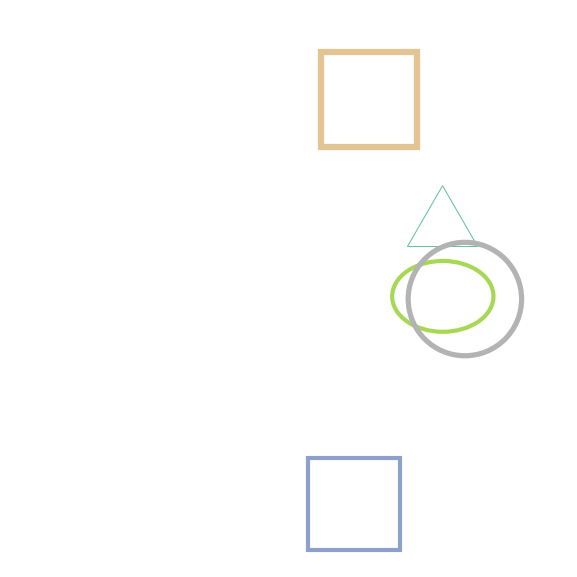[{"shape": "triangle", "thickness": 0.5, "radius": 0.35, "center": [0.766, 0.607]}, {"shape": "square", "thickness": 2, "radius": 0.4, "center": [0.613, 0.127]}, {"shape": "oval", "thickness": 2, "radius": 0.44, "center": [0.767, 0.486]}, {"shape": "square", "thickness": 3, "radius": 0.41, "center": [0.639, 0.826]}, {"shape": "circle", "thickness": 2.5, "radius": 0.49, "center": [0.805, 0.481]}]